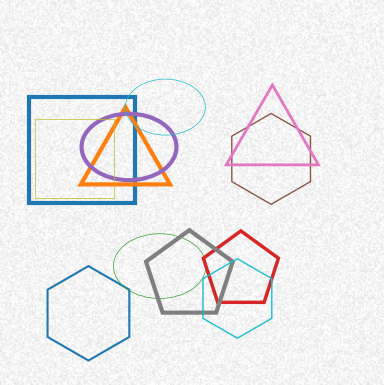[{"shape": "square", "thickness": 3, "radius": 0.69, "center": [0.214, 0.611]}, {"shape": "hexagon", "thickness": 1.5, "radius": 0.61, "center": [0.23, 0.186]}, {"shape": "triangle", "thickness": 3, "radius": 0.67, "center": [0.326, 0.588]}, {"shape": "oval", "thickness": 0.5, "radius": 0.6, "center": [0.415, 0.309]}, {"shape": "pentagon", "thickness": 2.5, "radius": 0.51, "center": [0.626, 0.298]}, {"shape": "oval", "thickness": 3, "radius": 0.62, "center": [0.335, 0.618]}, {"shape": "hexagon", "thickness": 1, "radius": 0.59, "center": [0.704, 0.587]}, {"shape": "triangle", "thickness": 2, "radius": 0.69, "center": [0.707, 0.641]}, {"shape": "pentagon", "thickness": 3, "radius": 0.59, "center": [0.492, 0.284]}, {"shape": "square", "thickness": 0.5, "radius": 0.51, "center": [0.193, 0.589]}, {"shape": "hexagon", "thickness": 1, "radius": 0.52, "center": [0.617, 0.225]}, {"shape": "oval", "thickness": 0.5, "radius": 0.52, "center": [0.429, 0.722]}]